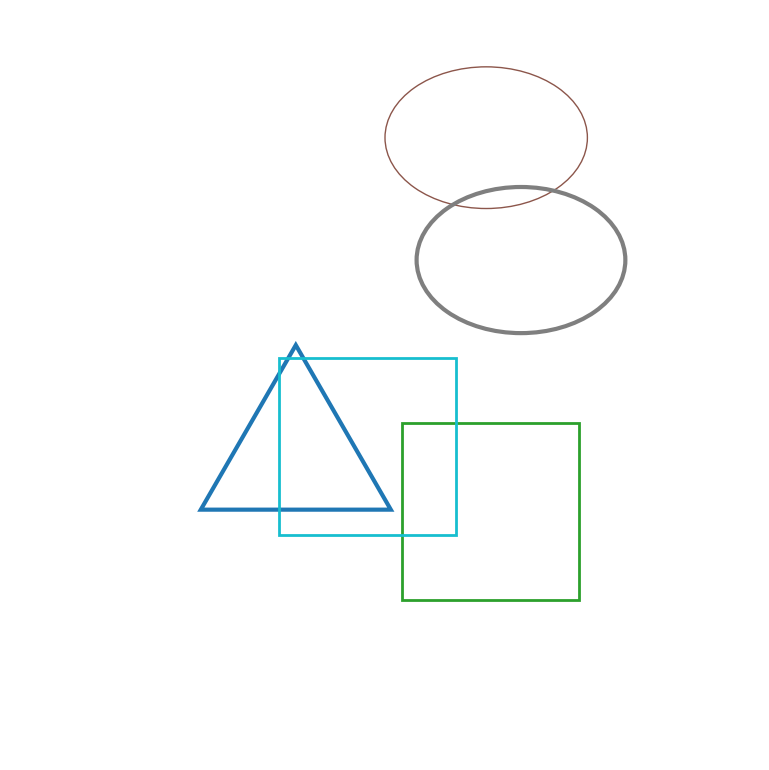[{"shape": "triangle", "thickness": 1.5, "radius": 0.71, "center": [0.384, 0.409]}, {"shape": "square", "thickness": 1, "radius": 0.57, "center": [0.637, 0.336]}, {"shape": "oval", "thickness": 0.5, "radius": 0.66, "center": [0.631, 0.821]}, {"shape": "oval", "thickness": 1.5, "radius": 0.68, "center": [0.677, 0.662]}, {"shape": "square", "thickness": 1, "radius": 0.58, "center": [0.477, 0.42]}]